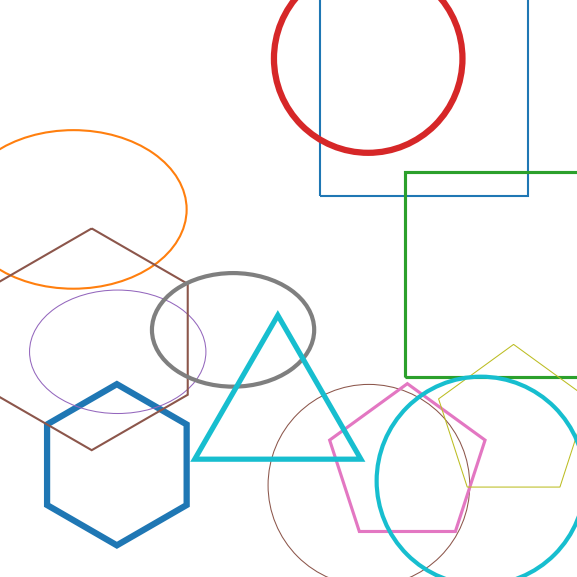[{"shape": "hexagon", "thickness": 3, "radius": 0.7, "center": [0.202, 0.194]}, {"shape": "square", "thickness": 1, "radius": 0.9, "center": [0.734, 0.84]}, {"shape": "oval", "thickness": 1, "radius": 0.98, "center": [0.127, 0.636]}, {"shape": "square", "thickness": 1.5, "radius": 0.89, "center": [0.879, 0.524]}, {"shape": "circle", "thickness": 3, "radius": 0.82, "center": [0.638, 0.898]}, {"shape": "oval", "thickness": 0.5, "radius": 0.76, "center": [0.204, 0.39]}, {"shape": "hexagon", "thickness": 1, "radius": 0.96, "center": [0.159, 0.412]}, {"shape": "circle", "thickness": 0.5, "radius": 0.87, "center": [0.639, 0.159]}, {"shape": "pentagon", "thickness": 1.5, "radius": 0.71, "center": [0.705, 0.193]}, {"shape": "oval", "thickness": 2, "radius": 0.7, "center": [0.404, 0.428]}, {"shape": "pentagon", "thickness": 0.5, "radius": 0.68, "center": [0.889, 0.266]}, {"shape": "triangle", "thickness": 2.5, "radius": 0.83, "center": [0.481, 0.287]}, {"shape": "circle", "thickness": 2, "radius": 0.9, "center": [0.833, 0.166]}]